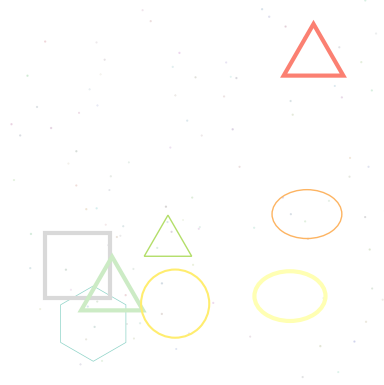[{"shape": "hexagon", "thickness": 0.5, "radius": 0.49, "center": [0.242, 0.159]}, {"shape": "oval", "thickness": 3, "radius": 0.46, "center": [0.753, 0.231]}, {"shape": "triangle", "thickness": 3, "radius": 0.45, "center": [0.814, 0.848]}, {"shape": "oval", "thickness": 1, "radius": 0.45, "center": [0.797, 0.444]}, {"shape": "triangle", "thickness": 1, "radius": 0.36, "center": [0.436, 0.37]}, {"shape": "square", "thickness": 3, "radius": 0.42, "center": [0.202, 0.31]}, {"shape": "triangle", "thickness": 3, "radius": 0.46, "center": [0.291, 0.24]}, {"shape": "circle", "thickness": 1.5, "radius": 0.44, "center": [0.455, 0.211]}]